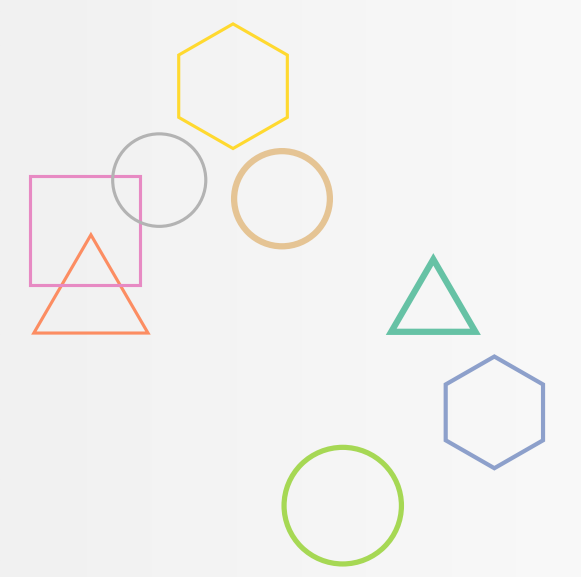[{"shape": "triangle", "thickness": 3, "radius": 0.42, "center": [0.746, 0.466]}, {"shape": "triangle", "thickness": 1.5, "radius": 0.57, "center": [0.156, 0.479]}, {"shape": "hexagon", "thickness": 2, "radius": 0.48, "center": [0.851, 0.285]}, {"shape": "square", "thickness": 1.5, "radius": 0.47, "center": [0.146, 0.601]}, {"shape": "circle", "thickness": 2.5, "radius": 0.5, "center": [0.59, 0.124]}, {"shape": "hexagon", "thickness": 1.5, "radius": 0.54, "center": [0.401, 0.85]}, {"shape": "circle", "thickness": 3, "radius": 0.41, "center": [0.485, 0.655]}, {"shape": "circle", "thickness": 1.5, "radius": 0.4, "center": [0.274, 0.687]}]